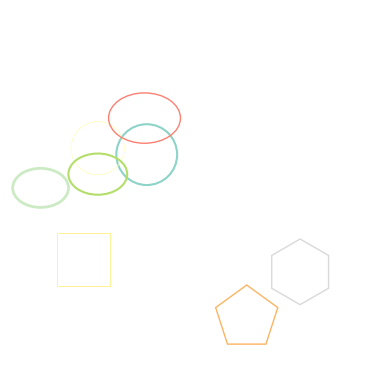[{"shape": "circle", "thickness": 1.5, "radius": 0.39, "center": [0.381, 0.598]}, {"shape": "circle", "thickness": 0.5, "radius": 0.35, "center": [0.254, 0.615]}, {"shape": "oval", "thickness": 1, "radius": 0.47, "center": [0.375, 0.693]}, {"shape": "pentagon", "thickness": 1, "radius": 0.42, "center": [0.641, 0.175]}, {"shape": "oval", "thickness": 1.5, "radius": 0.38, "center": [0.254, 0.548]}, {"shape": "hexagon", "thickness": 1, "radius": 0.43, "center": [0.78, 0.294]}, {"shape": "oval", "thickness": 2, "radius": 0.36, "center": [0.105, 0.512]}, {"shape": "square", "thickness": 0.5, "radius": 0.35, "center": [0.217, 0.326]}]